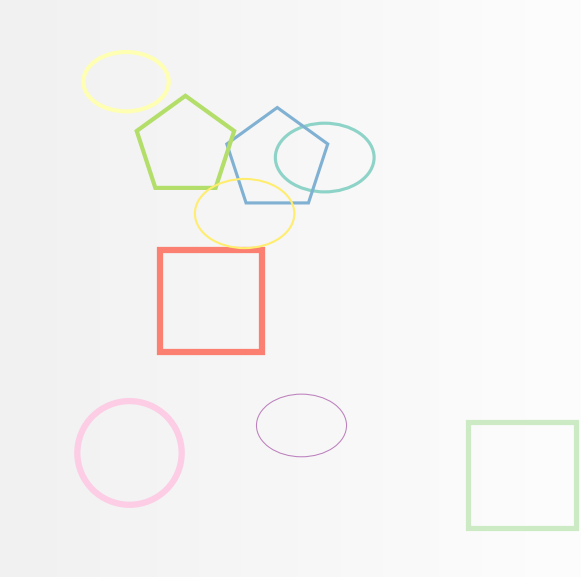[{"shape": "oval", "thickness": 1.5, "radius": 0.42, "center": [0.559, 0.726]}, {"shape": "oval", "thickness": 2, "radius": 0.37, "center": [0.217, 0.858]}, {"shape": "square", "thickness": 3, "radius": 0.44, "center": [0.363, 0.478]}, {"shape": "pentagon", "thickness": 1.5, "radius": 0.46, "center": [0.477, 0.722]}, {"shape": "pentagon", "thickness": 2, "radius": 0.44, "center": [0.319, 0.745]}, {"shape": "circle", "thickness": 3, "radius": 0.45, "center": [0.223, 0.215]}, {"shape": "oval", "thickness": 0.5, "radius": 0.39, "center": [0.519, 0.262]}, {"shape": "square", "thickness": 2.5, "radius": 0.46, "center": [0.898, 0.177]}, {"shape": "oval", "thickness": 1, "radius": 0.43, "center": [0.421, 0.629]}]